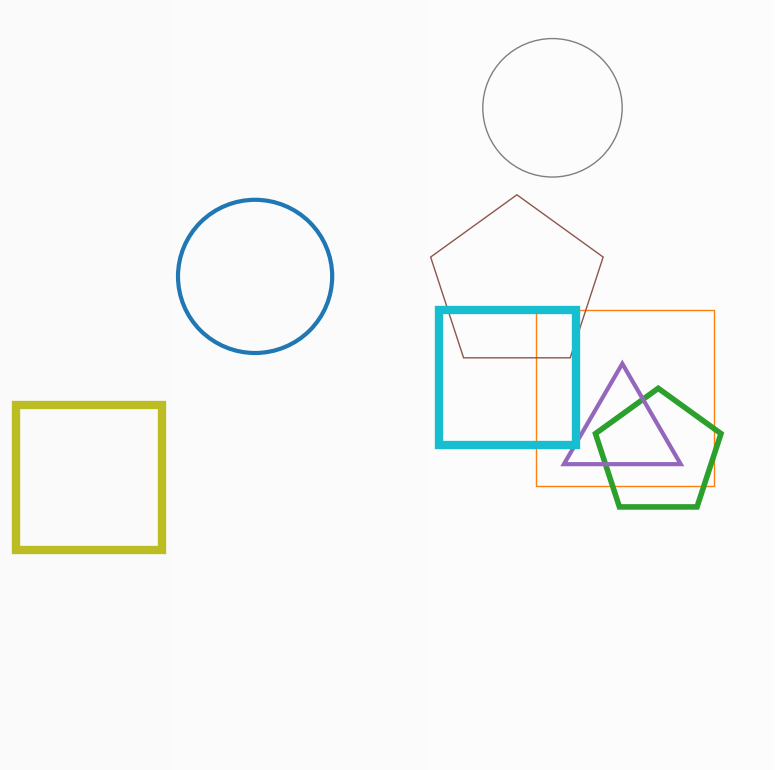[{"shape": "circle", "thickness": 1.5, "radius": 0.5, "center": [0.329, 0.641]}, {"shape": "square", "thickness": 0.5, "radius": 0.57, "center": [0.807, 0.483]}, {"shape": "pentagon", "thickness": 2, "radius": 0.43, "center": [0.849, 0.411]}, {"shape": "triangle", "thickness": 1.5, "radius": 0.44, "center": [0.803, 0.441]}, {"shape": "pentagon", "thickness": 0.5, "radius": 0.59, "center": [0.667, 0.63]}, {"shape": "circle", "thickness": 0.5, "radius": 0.45, "center": [0.713, 0.86]}, {"shape": "square", "thickness": 3, "radius": 0.47, "center": [0.115, 0.38]}, {"shape": "square", "thickness": 3, "radius": 0.44, "center": [0.655, 0.509]}]